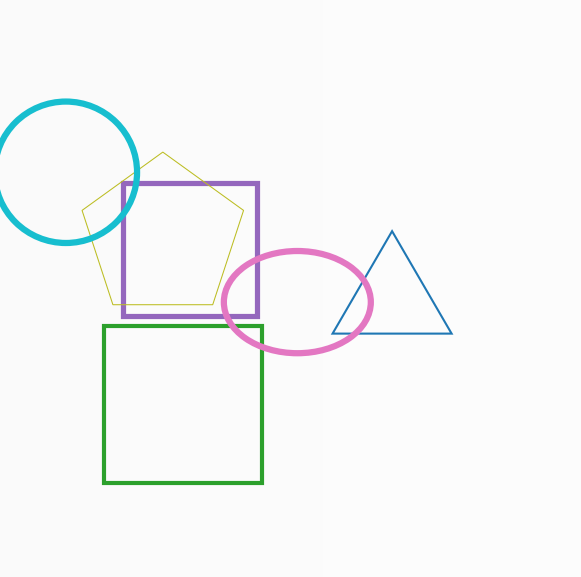[{"shape": "triangle", "thickness": 1, "radius": 0.59, "center": [0.675, 0.481]}, {"shape": "square", "thickness": 2, "radius": 0.68, "center": [0.315, 0.299]}, {"shape": "square", "thickness": 2.5, "radius": 0.58, "center": [0.327, 0.567]}, {"shape": "oval", "thickness": 3, "radius": 0.63, "center": [0.512, 0.476]}, {"shape": "pentagon", "thickness": 0.5, "radius": 0.73, "center": [0.28, 0.59]}, {"shape": "circle", "thickness": 3, "radius": 0.61, "center": [0.113, 0.701]}]